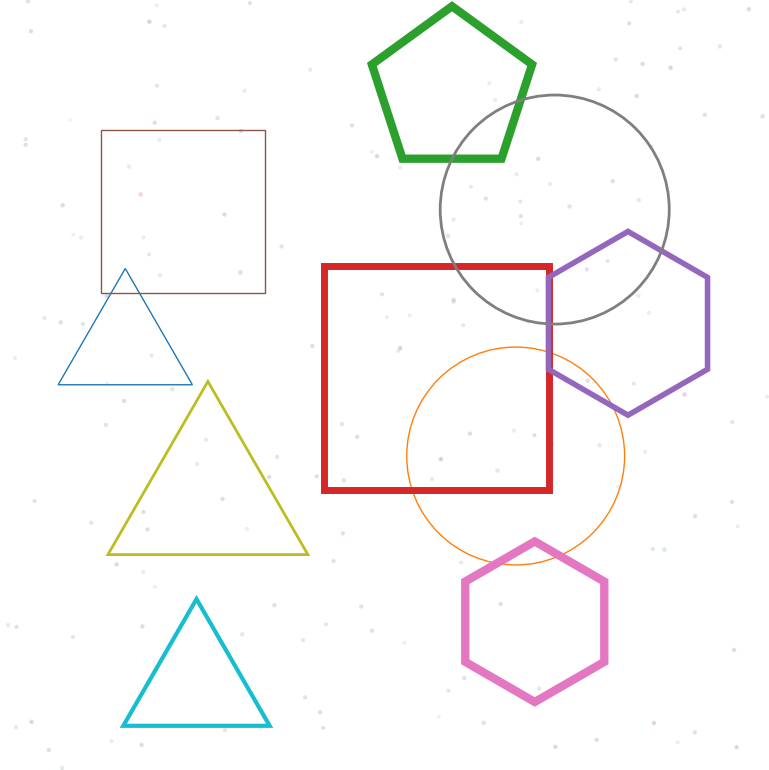[{"shape": "triangle", "thickness": 0.5, "radius": 0.5, "center": [0.163, 0.551]}, {"shape": "circle", "thickness": 0.5, "radius": 0.71, "center": [0.67, 0.408]}, {"shape": "pentagon", "thickness": 3, "radius": 0.55, "center": [0.587, 0.882]}, {"shape": "square", "thickness": 2.5, "radius": 0.73, "center": [0.567, 0.509]}, {"shape": "hexagon", "thickness": 2, "radius": 0.6, "center": [0.816, 0.58]}, {"shape": "square", "thickness": 0.5, "radius": 0.53, "center": [0.237, 0.725]}, {"shape": "hexagon", "thickness": 3, "radius": 0.52, "center": [0.695, 0.193]}, {"shape": "circle", "thickness": 1, "radius": 0.74, "center": [0.72, 0.728]}, {"shape": "triangle", "thickness": 1, "radius": 0.75, "center": [0.27, 0.355]}, {"shape": "triangle", "thickness": 1.5, "radius": 0.55, "center": [0.255, 0.112]}]